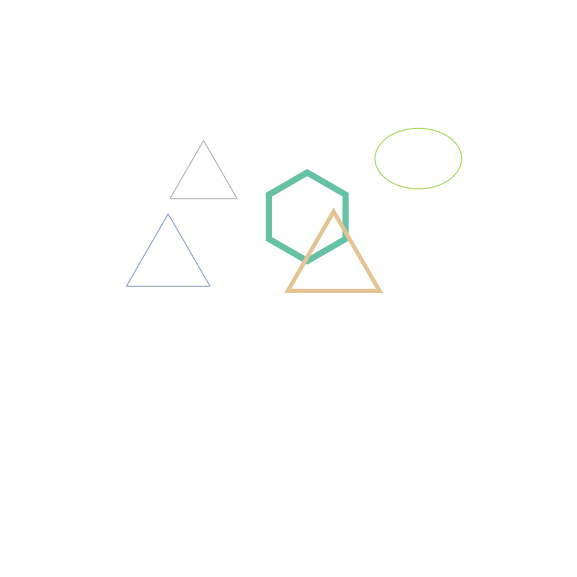[{"shape": "hexagon", "thickness": 3, "radius": 0.38, "center": [0.532, 0.624]}, {"shape": "triangle", "thickness": 0.5, "radius": 0.42, "center": [0.291, 0.545]}, {"shape": "oval", "thickness": 0.5, "radius": 0.37, "center": [0.724, 0.724]}, {"shape": "triangle", "thickness": 2, "radius": 0.46, "center": [0.578, 0.541]}, {"shape": "triangle", "thickness": 0.5, "radius": 0.34, "center": [0.353, 0.689]}]